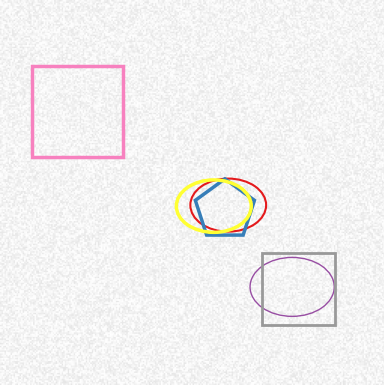[{"shape": "oval", "thickness": 1.5, "radius": 0.49, "center": [0.593, 0.467]}, {"shape": "pentagon", "thickness": 2.5, "radius": 0.4, "center": [0.584, 0.455]}, {"shape": "oval", "thickness": 1, "radius": 0.55, "center": [0.759, 0.255]}, {"shape": "oval", "thickness": 2.5, "radius": 0.49, "center": [0.555, 0.465]}, {"shape": "square", "thickness": 2.5, "radius": 0.59, "center": [0.202, 0.711]}, {"shape": "square", "thickness": 2, "radius": 0.47, "center": [0.775, 0.25]}]